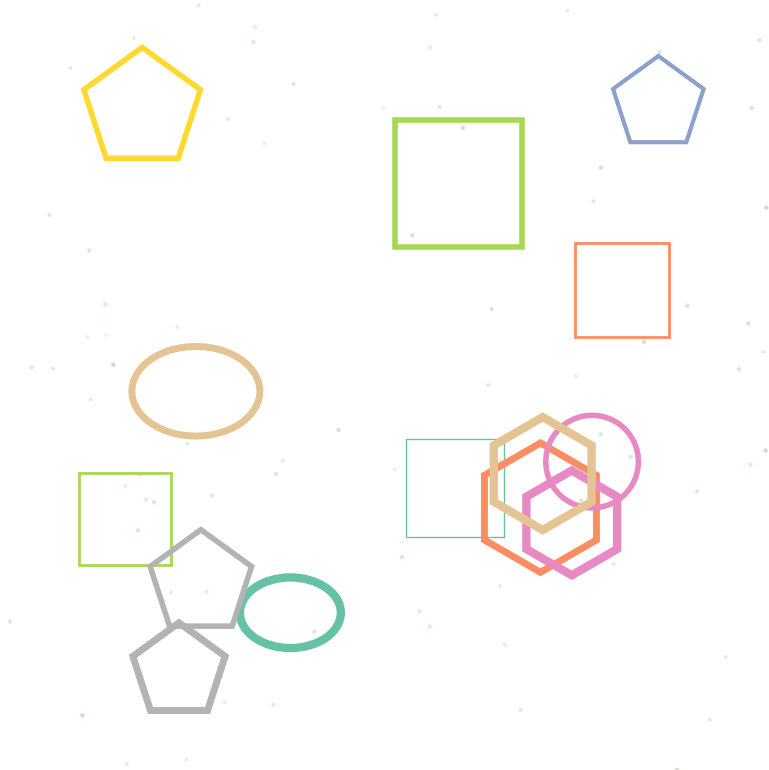[{"shape": "oval", "thickness": 3, "radius": 0.33, "center": [0.377, 0.204]}, {"shape": "square", "thickness": 0.5, "radius": 0.32, "center": [0.591, 0.366]}, {"shape": "square", "thickness": 1, "radius": 0.31, "center": [0.808, 0.623]}, {"shape": "hexagon", "thickness": 2.5, "radius": 0.42, "center": [0.702, 0.341]}, {"shape": "pentagon", "thickness": 1.5, "radius": 0.31, "center": [0.855, 0.865]}, {"shape": "hexagon", "thickness": 3, "radius": 0.34, "center": [0.743, 0.321]}, {"shape": "circle", "thickness": 2, "radius": 0.3, "center": [0.769, 0.401]}, {"shape": "square", "thickness": 1, "radius": 0.3, "center": [0.162, 0.326]}, {"shape": "square", "thickness": 2, "radius": 0.41, "center": [0.595, 0.762]}, {"shape": "pentagon", "thickness": 2, "radius": 0.4, "center": [0.185, 0.859]}, {"shape": "oval", "thickness": 2.5, "radius": 0.42, "center": [0.254, 0.492]}, {"shape": "hexagon", "thickness": 3, "radius": 0.37, "center": [0.705, 0.385]}, {"shape": "pentagon", "thickness": 2.5, "radius": 0.31, "center": [0.232, 0.128]}, {"shape": "pentagon", "thickness": 2, "radius": 0.35, "center": [0.261, 0.243]}]